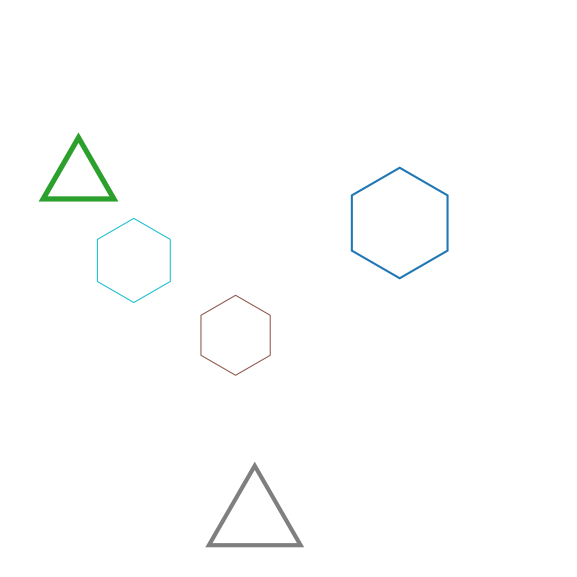[{"shape": "hexagon", "thickness": 1, "radius": 0.48, "center": [0.692, 0.613]}, {"shape": "triangle", "thickness": 2.5, "radius": 0.35, "center": [0.136, 0.69]}, {"shape": "hexagon", "thickness": 0.5, "radius": 0.35, "center": [0.408, 0.419]}, {"shape": "triangle", "thickness": 2, "radius": 0.46, "center": [0.441, 0.101]}, {"shape": "hexagon", "thickness": 0.5, "radius": 0.36, "center": [0.232, 0.548]}]